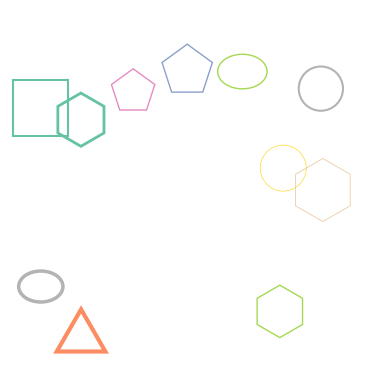[{"shape": "hexagon", "thickness": 2, "radius": 0.35, "center": [0.21, 0.689]}, {"shape": "square", "thickness": 1.5, "radius": 0.36, "center": [0.105, 0.72]}, {"shape": "triangle", "thickness": 3, "radius": 0.36, "center": [0.211, 0.123]}, {"shape": "pentagon", "thickness": 1, "radius": 0.34, "center": [0.486, 0.816]}, {"shape": "pentagon", "thickness": 1, "radius": 0.3, "center": [0.346, 0.762]}, {"shape": "oval", "thickness": 1, "radius": 0.32, "center": [0.63, 0.814]}, {"shape": "hexagon", "thickness": 1, "radius": 0.34, "center": [0.727, 0.191]}, {"shape": "circle", "thickness": 0.5, "radius": 0.3, "center": [0.736, 0.563]}, {"shape": "hexagon", "thickness": 0.5, "radius": 0.41, "center": [0.839, 0.506]}, {"shape": "oval", "thickness": 2.5, "radius": 0.29, "center": [0.106, 0.256]}, {"shape": "circle", "thickness": 1.5, "radius": 0.29, "center": [0.833, 0.77]}]